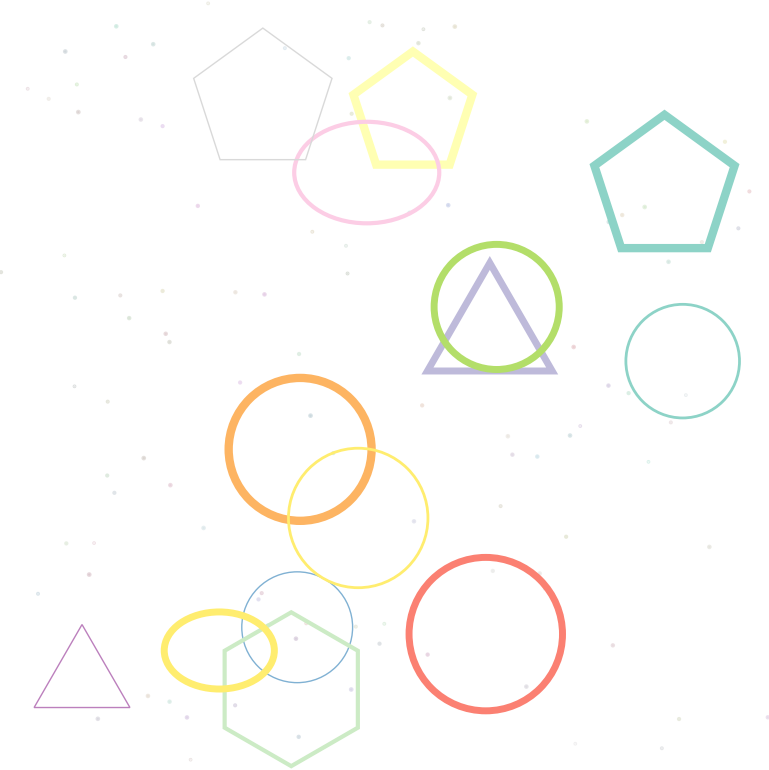[{"shape": "circle", "thickness": 1, "radius": 0.37, "center": [0.887, 0.531]}, {"shape": "pentagon", "thickness": 3, "radius": 0.48, "center": [0.863, 0.755]}, {"shape": "pentagon", "thickness": 3, "radius": 0.41, "center": [0.536, 0.852]}, {"shape": "triangle", "thickness": 2.5, "radius": 0.47, "center": [0.636, 0.565]}, {"shape": "circle", "thickness": 2.5, "radius": 0.5, "center": [0.631, 0.176]}, {"shape": "circle", "thickness": 0.5, "radius": 0.36, "center": [0.386, 0.185]}, {"shape": "circle", "thickness": 3, "radius": 0.46, "center": [0.39, 0.416]}, {"shape": "circle", "thickness": 2.5, "radius": 0.41, "center": [0.645, 0.601]}, {"shape": "oval", "thickness": 1.5, "radius": 0.47, "center": [0.476, 0.776]}, {"shape": "pentagon", "thickness": 0.5, "radius": 0.47, "center": [0.341, 0.869]}, {"shape": "triangle", "thickness": 0.5, "radius": 0.36, "center": [0.107, 0.117]}, {"shape": "hexagon", "thickness": 1.5, "radius": 0.5, "center": [0.378, 0.105]}, {"shape": "circle", "thickness": 1, "radius": 0.45, "center": [0.465, 0.327]}, {"shape": "oval", "thickness": 2.5, "radius": 0.36, "center": [0.285, 0.155]}]